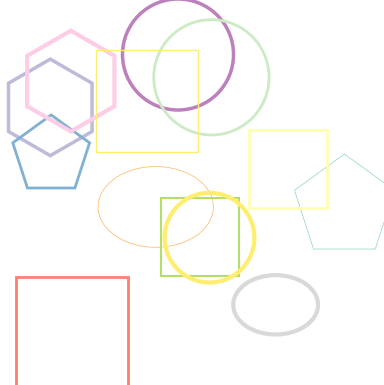[{"shape": "pentagon", "thickness": 0.5, "radius": 0.68, "center": [0.895, 0.464]}, {"shape": "square", "thickness": 2, "radius": 0.51, "center": [0.749, 0.561]}, {"shape": "hexagon", "thickness": 2.5, "radius": 0.63, "center": [0.131, 0.721]}, {"shape": "square", "thickness": 2, "radius": 0.72, "center": [0.188, 0.137]}, {"shape": "pentagon", "thickness": 2, "radius": 0.52, "center": [0.133, 0.597]}, {"shape": "oval", "thickness": 0.5, "radius": 0.75, "center": [0.404, 0.463]}, {"shape": "square", "thickness": 1.5, "radius": 0.5, "center": [0.519, 0.384]}, {"shape": "hexagon", "thickness": 3, "radius": 0.65, "center": [0.184, 0.789]}, {"shape": "oval", "thickness": 3, "radius": 0.55, "center": [0.716, 0.208]}, {"shape": "circle", "thickness": 2.5, "radius": 0.72, "center": [0.462, 0.858]}, {"shape": "circle", "thickness": 2, "radius": 0.75, "center": [0.549, 0.799]}, {"shape": "square", "thickness": 1, "radius": 0.66, "center": [0.381, 0.739]}, {"shape": "circle", "thickness": 3, "radius": 0.58, "center": [0.544, 0.383]}]